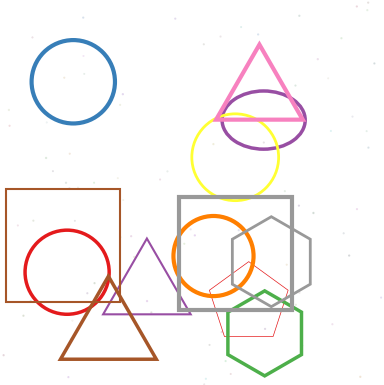[{"shape": "pentagon", "thickness": 0.5, "radius": 0.54, "center": [0.646, 0.213]}, {"shape": "circle", "thickness": 2.5, "radius": 0.55, "center": [0.174, 0.293]}, {"shape": "circle", "thickness": 3, "radius": 0.54, "center": [0.19, 0.788]}, {"shape": "hexagon", "thickness": 2.5, "radius": 0.55, "center": [0.688, 0.134]}, {"shape": "triangle", "thickness": 1.5, "radius": 0.66, "center": [0.382, 0.249]}, {"shape": "oval", "thickness": 2.5, "radius": 0.54, "center": [0.685, 0.688]}, {"shape": "circle", "thickness": 3, "radius": 0.52, "center": [0.555, 0.335]}, {"shape": "circle", "thickness": 2, "radius": 0.56, "center": [0.611, 0.592]}, {"shape": "triangle", "thickness": 2.5, "radius": 0.72, "center": [0.282, 0.139]}, {"shape": "square", "thickness": 1.5, "radius": 0.74, "center": [0.163, 0.362]}, {"shape": "triangle", "thickness": 3, "radius": 0.65, "center": [0.674, 0.754]}, {"shape": "hexagon", "thickness": 2, "radius": 0.58, "center": [0.705, 0.32]}, {"shape": "square", "thickness": 3, "radius": 0.74, "center": [0.611, 0.341]}]